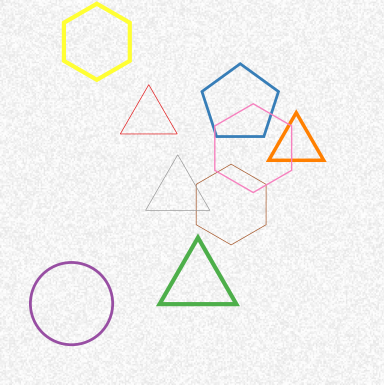[{"shape": "triangle", "thickness": 0.5, "radius": 0.43, "center": [0.386, 0.695]}, {"shape": "pentagon", "thickness": 2, "radius": 0.52, "center": [0.624, 0.73]}, {"shape": "triangle", "thickness": 3, "radius": 0.58, "center": [0.514, 0.268]}, {"shape": "circle", "thickness": 2, "radius": 0.53, "center": [0.186, 0.211]}, {"shape": "triangle", "thickness": 2.5, "radius": 0.41, "center": [0.769, 0.625]}, {"shape": "hexagon", "thickness": 3, "radius": 0.49, "center": [0.252, 0.891]}, {"shape": "hexagon", "thickness": 0.5, "radius": 0.52, "center": [0.6, 0.469]}, {"shape": "hexagon", "thickness": 1, "radius": 0.58, "center": [0.658, 0.615]}, {"shape": "triangle", "thickness": 0.5, "radius": 0.48, "center": [0.462, 0.502]}]